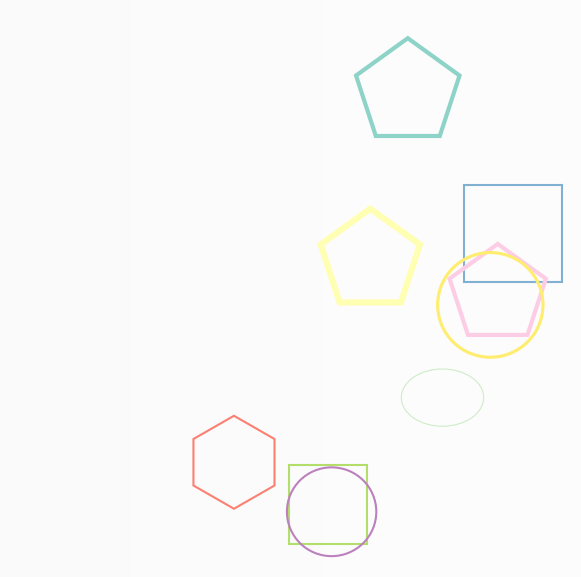[{"shape": "pentagon", "thickness": 2, "radius": 0.47, "center": [0.702, 0.839]}, {"shape": "pentagon", "thickness": 3, "radius": 0.45, "center": [0.637, 0.548]}, {"shape": "hexagon", "thickness": 1, "radius": 0.4, "center": [0.403, 0.199]}, {"shape": "square", "thickness": 1, "radius": 0.42, "center": [0.883, 0.595]}, {"shape": "square", "thickness": 1, "radius": 0.34, "center": [0.564, 0.126]}, {"shape": "pentagon", "thickness": 2, "radius": 0.44, "center": [0.856, 0.49]}, {"shape": "circle", "thickness": 1, "radius": 0.38, "center": [0.571, 0.113]}, {"shape": "oval", "thickness": 0.5, "radius": 0.35, "center": [0.761, 0.311]}, {"shape": "circle", "thickness": 1.5, "radius": 0.45, "center": [0.844, 0.471]}]